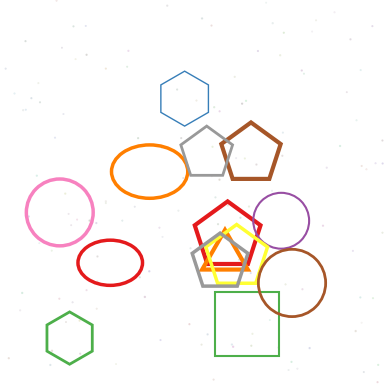[{"shape": "oval", "thickness": 2.5, "radius": 0.42, "center": [0.286, 0.317]}, {"shape": "pentagon", "thickness": 3, "radius": 0.45, "center": [0.591, 0.387]}, {"shape": "hexagon", "thickness": 1, "radius": 0.36, "center": [0.48, 0.744]}, {"shape": "square", "thickness": 1.5, "radius": 0.42, "center": [0.642, 0.158]}, {"shape": "hexagon", "thickness": 2, "radius": 0.34, "center": [0.181, 0.122]}, {"shape": "circle", "thickness": 1.5, "radius": 0.36, "center": [0.73, 0.427]}, {"shape": "oval", "thickness": 2.5, "radius": 0.5, "center": [0.389, 0.554]}, {"shape": "triangle", "thickness": 3, "radius": 0.34, "center": [0.584, 0.334]}, {"shape": "pentagon", "thickness": 2.5, "radius": 0.42, "center": [0.615, 0.332]}, {"shape": "circle", "thickness": 2, "radius": 0.44, "center": [0.758, 0.265]}, {"shape": "pentagon", "thickness": 3, "radius": 0.41, "center": [0.652, 0.601]}, {"shape": "circle", "thickness": 2.5, "radius": 0.43, "center": [0.155, 0.448]}, {"shape": "pentagon", "thickness": 2, "radius": 0.35, "center": [0.537, 0.602]}, {"shape": "pentagon", "thickness": 2.5, "radius": 0.38, "center": [0.572, 0.318]}]